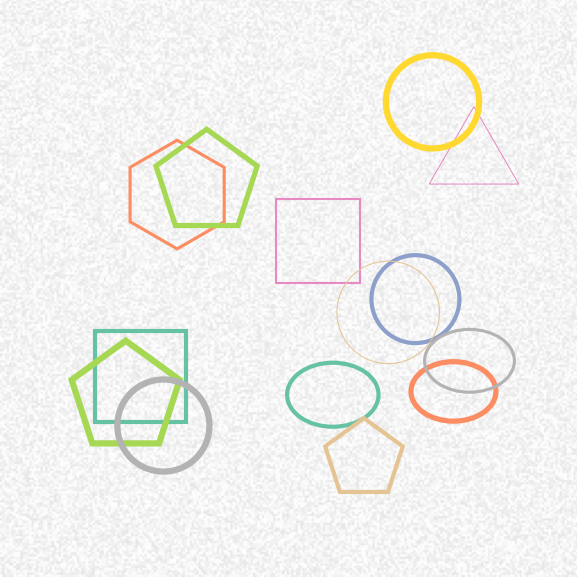[{"shape": "square", "thickness": 2, "radius": 0.39, "center": [0.243, 0.347]}, {"shape": "oval", "thickness": 2, "radius": 0.4, "center": [0.576, 0.316]}, {"shape": "oval", "thickness": 2.5, "radius": 0.37, "center": [0.785, 0.321]}, {"shape": "hexagon", "thickness": 1.5, "radius": 0.47, "center": [0.307, 0.662]}, {"shape": "circle", "thickness": 2, "radius": 0.38, "center": [0.719, 0.481]}, {"shape": "triangle", "thickness": 0.5, "radius": 0.45, "center": [0.821, 0.725]}, {"shape": "square", "thickness": 1, "radius": 0.36, "center": [0.551, 0.582]}, {"shape": "pentagon", "thickness": 2.5, "radius": 0.46, "center": [0.358, 0.683]}, {"shape": "pentagon", "thickness": 3, "radius": 0.49, "center": [0.218, 0.311]}, {"shape": "circle", "thickness": 3, "radius": 0.4, "center": [0.749, 0.823]}, {"shape": "pentagon", "thickness": 2, "radius": 0.35, "center": [0.63, 0.204]}, {"shape": "circle", "thickness": 0.5, "radius": 0.44, "center": [0.672, 0.458]}, {"shape": "oval", "thickness": 1.5, "radius": 0.39, "center": [0.813, 0.374]}, {"shape": "circle", "thickness": 3, "radius": 0.4, "center": [0.283, 0.262]}]